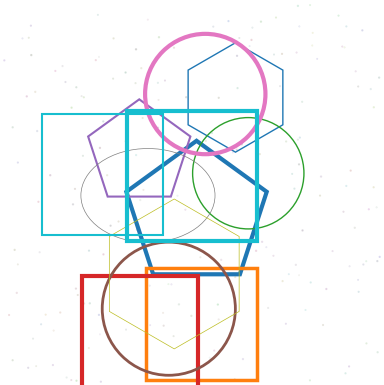[{"shape": "pentagon", "thickness": 3, "radius": 0.96, "center": [0.51, 0.443]}, {"shape": "hexagon", "thickness": 1, "radius": 0.71, "center": [0.612, 0.747]}, {"shape": "square", "thickness": 2.5, "radius": 0.73, "center": [0.524, 0.158]}, {"shape": "circle", "thickness": 1, "radius": 0.72, "center": [0.645, 0.55]}, {"shape": "square", "thickness": 3, "radius": 0.76, "center": [0.364, 0.131]}, {"shape": "pentagon", "thickness": 1.5, "radius": 0.7, "center": [0.362, 0.602]}, {"shape": "circle", "thickness": 2, "radius": 0.86, "center": [0.438, 0.198]}, {"shape": "circle", "thickness": 3, "radius": 0.78, "center": [0.533, 0.756]}, {"shape": "oval", "thickness": 0.5, "radius": 0.87, "center": [0.384, 0.492]}, {"shape": "hexagon", "thickness": 0.5, "radius": 0.97, "center": [0.453, 0.288]}, {"shape": "square", "thickness": 1.5, "radius": 0.78, "center": [0.266, 0.547]}, {"shape": "square", "thickness": 3, "radius": 0.84, "center": [0.498, 0.542]}]